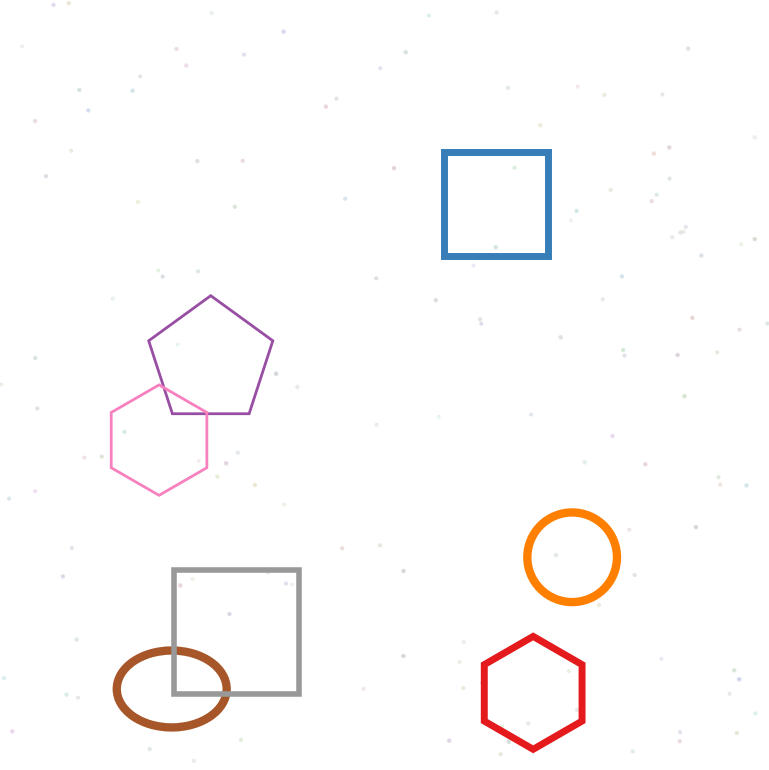[{"shape": "hexagon", "thickness": 2.5, "radius": 0.37, "center": [0.692, 0.1]}, {"shape": "square", "thickness": 2.5, "radius": 0.34, "center": [0.644, 0.735]}, {"shape": "pentagon", "thickness": 1, "radius": 0.42, "center": [0.274, 0.531]}, {"shape": "circle", "thickness": 3, "radius": 0.29, "center": [0.743, 0.276]}, {"shape": "oval", "thickness": 3, "radius": 0.36, "center": [0.223, 0.105]}, {"shape": "hexagon", "thickness": 1, "radius": 0.36, "center": [0.207, 0.428]}, {"shape": "square", "thickness": 2, "radius": 0.4, "center": [0.307, 0.179]}]